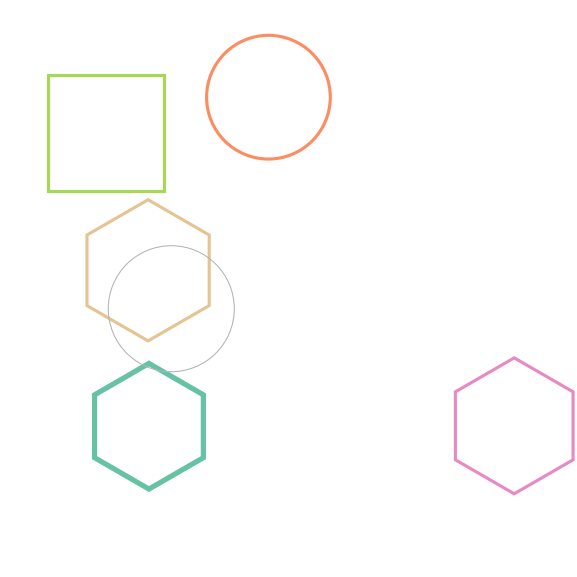[{"shape": "hexagon", "thickness": 2.5, "radius": 0.54, "center": [0.258, 0.261]}, {"shape": "circle", "thickness": 1.5, "radius": 0.54, "center": [0.465, 0.831]}, {"shape": "hexagon", "thickness": 1.5, "radius": 0.59, "center": [0.89, 0.262]}, {"shape": "square", "thickness": 1.5, "radius": 0.5, "center": [0.184, 0.769]}, {"shape": "hexagon", "thickness": 1.5, "radius": 0.61, "center": [0.256, 0.531]}, {"shape": "circle", "thickness": 0.5, "radius": 0.55, "center": [0.297, 0.465]}]